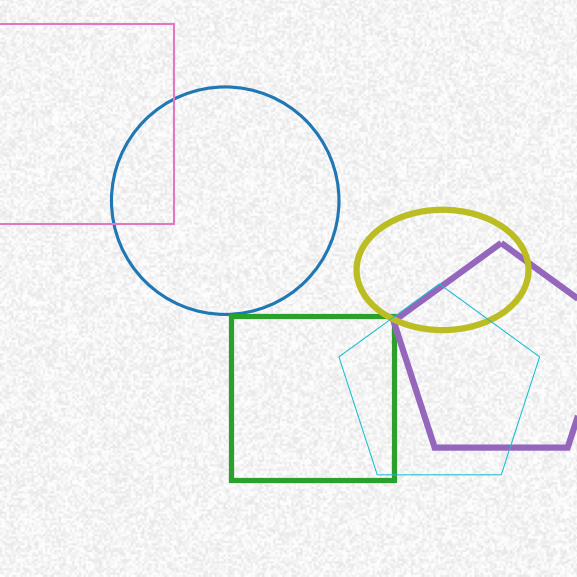[{"shape": "circle", "thickness": 1.5, "radius": 0.98, "center": [0.39, 0.652]}, {"shape": "square", "thickness": 2.5, "radius": 0.71, "center": [0.54, 0.31]}, {"shape": "pentagon", "thickness": 3, "radius": 0.98, "center": [0.868, 0.383]}, {"shape": "square", "thickness": 1, "radius": 0.86, "center": [0.128, 0.785]}, {"shape": "oval", "thickness": 3, "radius": 0.74, "center": [0.766, 0.532]}, {"shape": "pentagon", "thickness": 0.5, "radius": 0.91, "center": [0.761, 0.325]}]